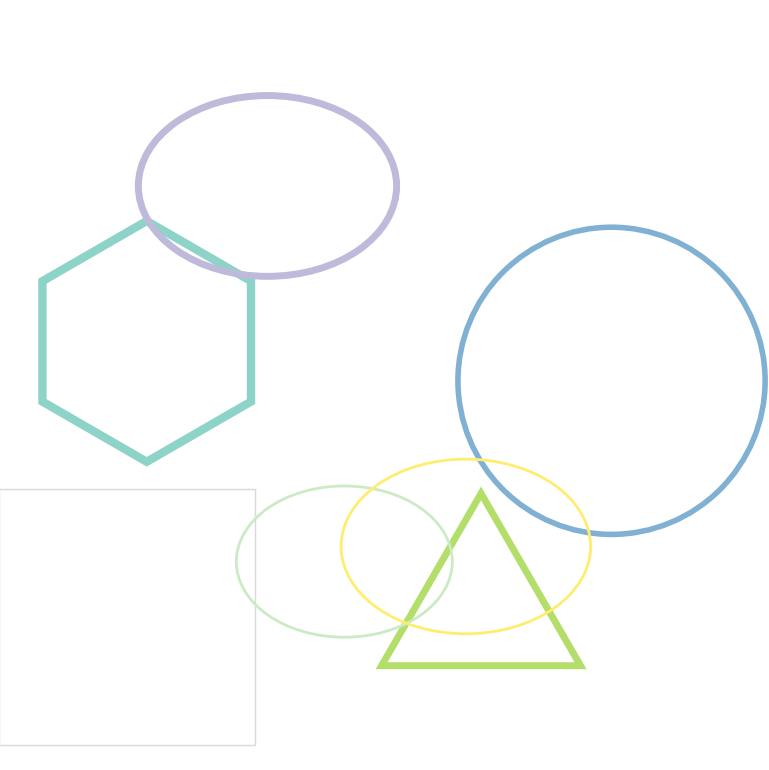[{"shape": "hexagon", "thickness": 3, "radius": 0.78, "center": [0.191, 0.557]}, {"shape": "oval", "thickness": 2.5, "radius": 0.84, "center": [0.347, 0.759]}, {"shape": "circle", "thickness": 2, "radius": 1.0, "center": [0.794, 0.505]}, {"shape": "triangle", "thickness": 2.5, "radius": 0.75, "center": [0.625, 0.21]}, {"shape": "square", "thickness": 0.5, "radius": 0.83, "center": [0.165, 0.199]}, {"shape": "oval", "thickness": 1, "radius": 0.7, "center": [0.447, 0.271]}, {"shape": "oval", "thickness": 1, "radius": 0.81, "center": [0.605, 0.29]}]